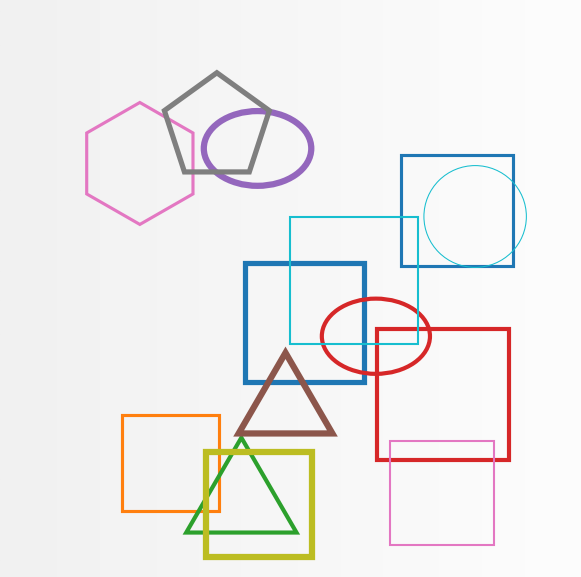[{"shape": "square", "thickness": 1.5, "radius": 0.48, "center": [0.786, 0.635]}, {"shape": "square", "thickness": 2.5, "radius": 0.51, "center": [0.524, 0.44]}, {"shape": "square", "thickness": 1.5, "radius": 0.42, "center": [0.293, 0.198]}, {"shape": "triangle", "thickness": 2, "radius": 0.55, "center": [0.415, 0.132]}, {"shape": "oval", "thickness": 2, "radius": 0.47, "center": [0.647, 0.417]}, {"shape": "square", "thickness": 2, "radius": 0.57, "center": [0.762, 0.316]}, {"shape": "oval", "thickness": 3, "radius": 0.46, "center": [0.443, 0.742]}, {"shape": "triangle", "thickness": 3, "radius": 0.47, "center": [0.491, 0.295]}, {"shape": "square", "thickness": 1, "radius": 0.45, "center": [0.761, 0.145]}, {"shape": "hexagon", "thickness": 1.5, "radius": 0.53, "center": [0.241, 0.716]}, {"shape": "pentagon", "thickness": 2.5, "radius": 0.47, "center": [0.373, 0.778]}, {"shape": "square", "thickness": 3, "radius": 0.46, "center": [0.446, 0.126]}, {"shape": "square", "thickness": 1, "radius": 0.55, "center": [0.608, 0.514]}, {"shape": "circle", "thickness": 0.5, "radius": 0.44, "center": [0.817, 0.624]}]